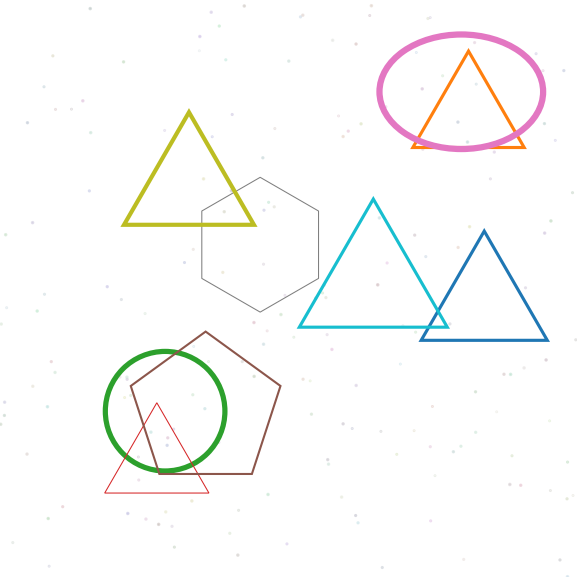[{"shape": "triangle", "thickness": 1.5, "radius": 0.63, "center": [0.839, 0.473]}, {"shape": "triangle", "thickness": 1.5, "radius": 0.56, "center": [0.811, 0.799]}, {"shape": "circle", "thickness": 2.5, "radius": 0.52, "center": [0.286, 0.287]}, {"shape": "triangle", "thickness": 0.5, "radius": 0.52, "center": [0.272, 0.197]}, {"shape": "pentagon", "thickness": 1, "radius": 0.68, "center": [0.356, 0.289]}, {"shape": "oval", "thickness": 3, "radius": 0.71, "center": [0.799, 0.84]}, {"shape": "hexagon", "thickness": 0.5, "radius": 0.58, "center": [0.451, 0.575]}, {"shape": "triangle", "thickness": 2, "radius": 0.65, "center": [0.327, 0.675]}, {"shape": "triangle", "thickness": 1.5, "radius": 0.74, "center": [0.646, 0.507]}]